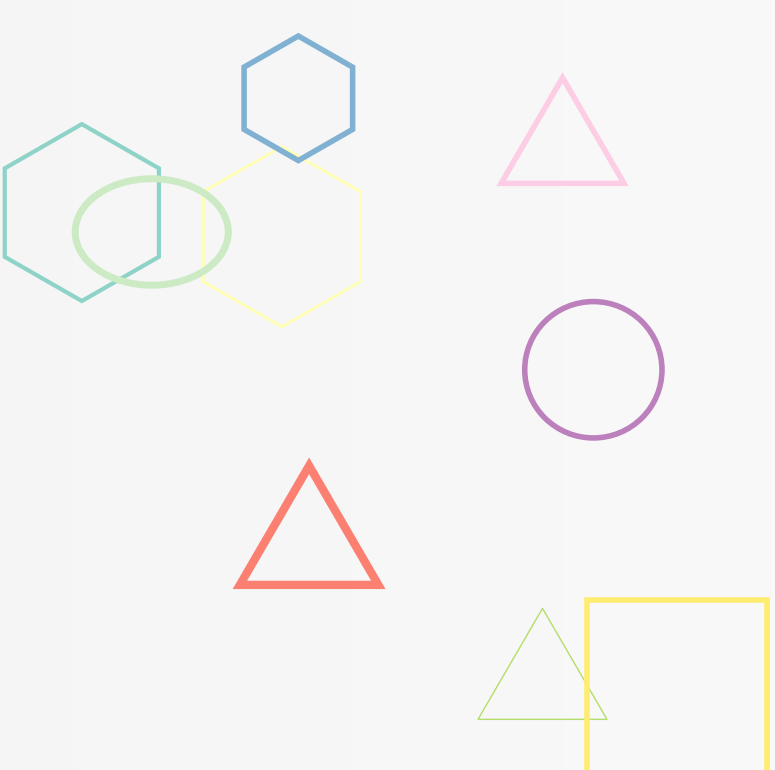[{"shape": "hexagon", "thickness": 1.5, "radius": 0.57, "center": [0.106, 0.724]}, {"shape": "hexagon", "thickness": 1, "radius": 0.58, "center": [0.364, 0.693]}, {"shape": "triangle", "thickness": 3, "radius": 0.52, "center": [0.399, 0.292]}, {"shape": "hexagon", "thickness": 2, "radius": 0.4, "center": [0.385, 0.872]}, {"shape": "triangle", "thickness": 0.5, "radius": 0.48, "center": [0.7, 0.114]}, {"shape": "triangle", "thickness": 2, "radius": 0.46, "center": [0.726, 0.808]}, {"shape": "circle", "thickness": 2, "radius": 0.44, "center": [0.766, 0.52]}, {"shape": "oval", "thickness": 2.5, "radius": 0.49, "center": [0.196, 0.699]}, {"shape": "square", "thickness": 2, "radius": 0.58, "center": [0.874, 0.104]}]